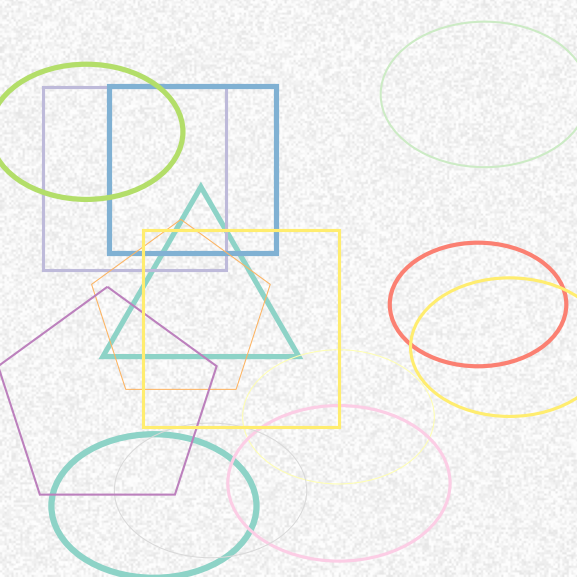[{"shape": "triangle", "thickness": 2.5, "radius": 0.98, "center": [0.348, 0.48]}, {"shape": "oval", "thickness": 3, "radius": 0.89, "center": [0.267, 0.123]}, {"shape": "oval", "thickness": 0.5, "radius": 0.83, "center": [0.586, 0.277]}, {"shape": "square", "thickness": 1.5, "radius": 0.79, "center": [0.233, 0.69]}, {"shape": "oval", "thickness": 2, "radius": 0.76, "center": [0.828, 0.472]}, {"shape": "square", "thickness": 2.5, "radius": 0.72, "center": [0.333, 0.705]}, {"shape": "pentagon", "thickness": 0.5, "radius": 0.81, "center": [0.313, 0.457]}, {"shape": "oval", "thickness": 2.5, "radius": 0.84, "center": [0.15, 0.771]}, {"shape": "oval", "thickness": 1.5, "radius": 0.96, "center": [0.587, 0.162]}, {"shape": "oval", "thickness": 0.5, "radius": 0.83, "center": [0.365, 0.15]}, {"shape": "pentagon", "thickness": 1, "radius": 0.99, "center": [0.186, 0.304]}, {"shape": "oval", "thickness": 1, "radius": 0.9, "center": [0.839, 0.836]}, {"shape": "square", "thickness": 1.5, "radius": 0.85, "center": [0.417, 0.43]}, {"shape": "oval", "thickness": 1.5, "radius": 0.86, "center": [0.882, 0.398]}]